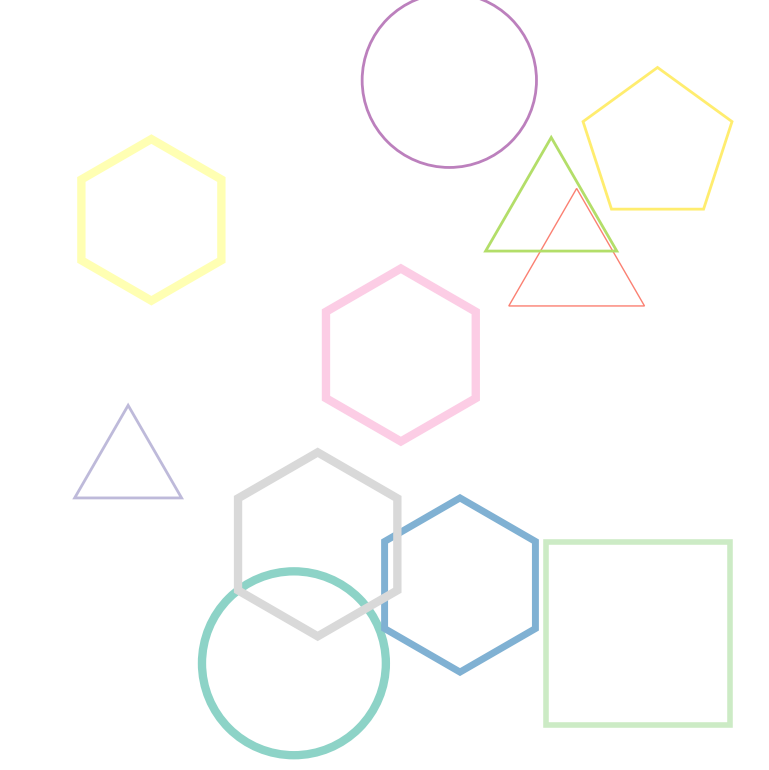[{"shape": "circle", "thickness": 3, "radius": 0.6, "center": [0.382, 0.139]}, {"shape": "hexagon", "thickness": 3, "radius": 0.52, "center": [0.197, 0.714]}, {"shape": "triangle", "thickness": 1, "radius": 0.4, "center": [0.166, 0.393]}, {"shape": "triangle", "thickness": 0.5, "radius": 0.51, "center": [0.749, 0.654]}, {"shape": "hexagon", "thickness": 2.5, "radius": 0.57, "center": [0.597, 0.24]}, {"shape": "triangle", "thickness": 1, "radius": 0.49, "center": [0.716, 0.723]}, {"shape": "hexagon", "thickness": 3, "radius": 0.56, "center": [0.521, 0.539]}, {"shape": "hexagon", "thickness": 3, "radius": 0.6, "center": [0.413, 0.293]}, {"shape": "circle", "thickness": 1, "radius": 0.57, "center": [0.584, 0.896]}, {"shape": "square", "thickness": 2, "radius": 0.59, "center": [0.829, 0.177]}, {"shape": "pentagon", "thickness": 1, "radius": 0.51, "center": [0.854, 0.811]}]